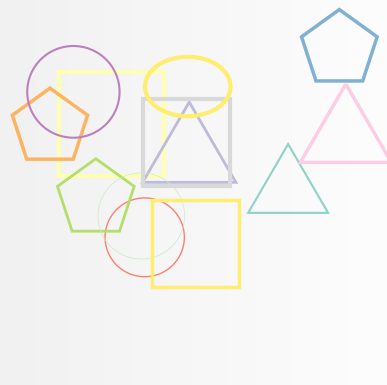[{"shape": "triangle", "thickness": 1.5, "radius": 0.6, "center": [0.744, 0.507]}, {"shape": "square", "thickness": 3, "radius": 0.68, "center": [0.289, 0.677]}, {"shape": "triangle", "thickness": 2, "radius": 0.7, "center": [0.488, 0.596]}, {"shape": "circle", "thickness": 1, "radius": 0.51, "center": [0.373, 0.384]}, {"shape": "pentagon", "thickness": 2.5, "radius": 0.51, "center": [0.876, 0.873]}, {"shape": "pentagon", "thickness": 2.5, "radius": 0.51, "center": [0.129, 0.669]}, {"shape": "pentagon", "thickness": 2, "radius": 0.52, "center": [0.247, 0.484]}, {"shape": "triangle", "thickness": 2.5, "radius": 0.68, "center": [0.892, 0.646]}, {"shape": "square", "thickness": 3, "radius": 0.56, "center": [0.481, 0.631]}, {"shape": "circle", "thickness": 1.5, "radius": 0.6, "center": [0.189, 0.761]}, {"shape": "circle", "thickness": 0.5, "radius": 0.56, "center": [0.365, 0.439]}, {"shape": "square", "thickness": 2.5, "radius": 0.56, "center": [0.504, 0.367]}, {"shape": "oval", "thickness": 3, "radius": 0.55, "center": [0.485, 0.775]}]